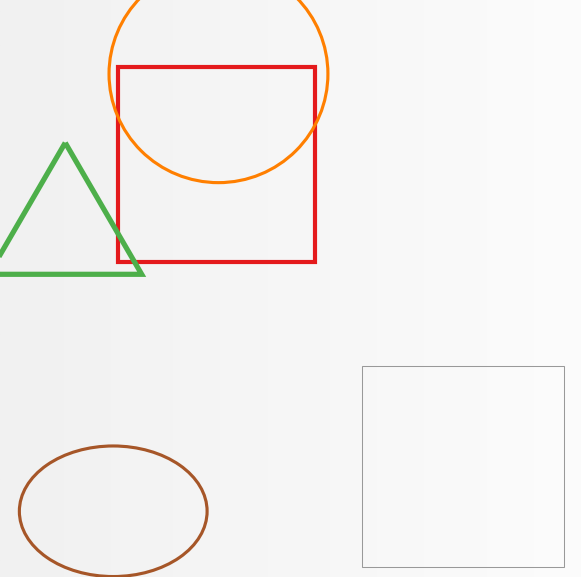[{"shape": "square", "thickness": 2, "radius": 0.85, "center": [0.372, 0.714]}, {"shape": "triangle", "thickness": 2.5, "radius": 0.76, "center": [0.112, 0.6]}, {"shape": "circle", "thickness": 1.5, "radius": 0.94, "center": [0.376, 0.871]}, {"shape": "oval", "thickness": 1.5, "radius": 0.81, "center": [0.195, 0.114]}, {"shape": "square", "thickness": 0.5, "radius": 0.87, "center": [0.796, 0.192]}]